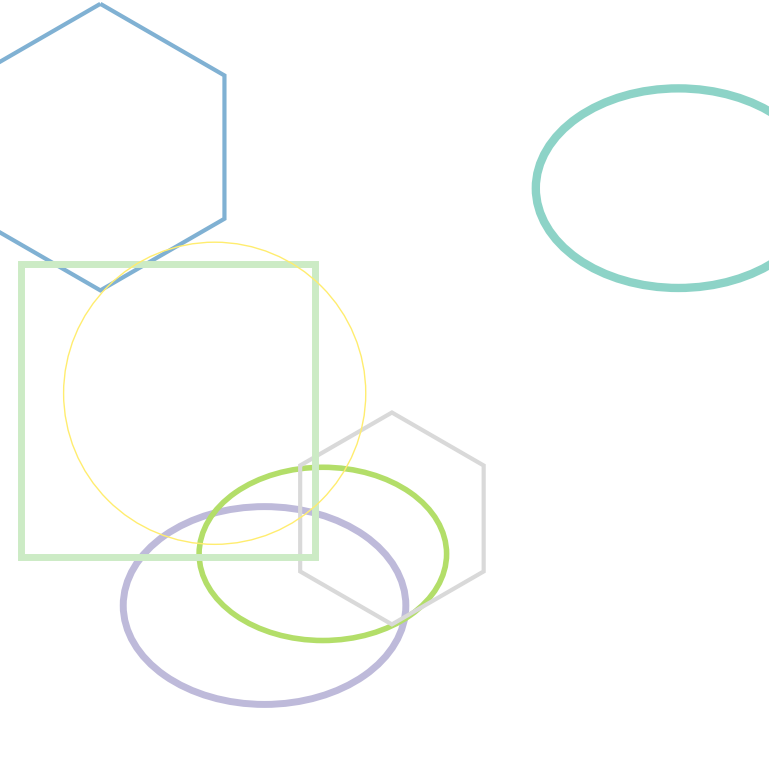[{"shape": "oval", "thickness": 3, "radius": 0.93, "center": [0.881, 0.756]}, {"shape": "oval", "thickness": 2.5, "radius": 0.92, "center": [0.344, 0.214]}, {"shape": "hexagon", "thickness": 1.5, "radius": 0.93, "center": [0.13, 0.809]}, {"shape": "oval", "thickness": 2, "radius": 0.8, "center": [0.419, 0.281]}, {"shape": "hexagon", "thickness": 1.5, "radius": 0.69, "center": [0.509, 0.327]}, {"shape": "square", "thickness": 2.5, "radius": 0.95, "center": [0.218, 0.467]}, {"shape": "circle", "thickness": 0.5, "radius": 0.98, "center": [0.279, 0.489]}]